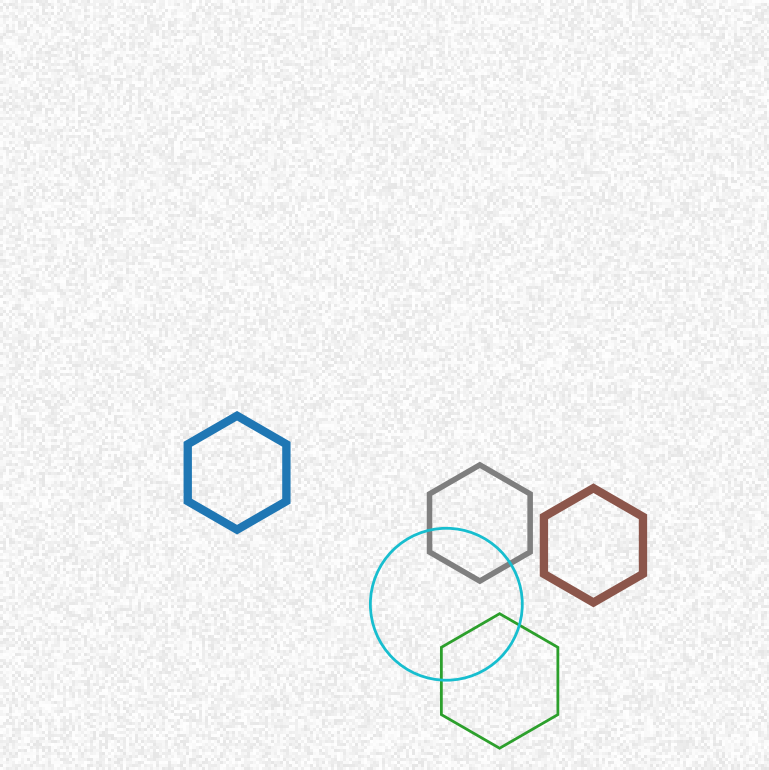[{"shape": "hexagon", "thickness": 3, "radius": 0.37, "center": [0.308, 0.386]}, {"shape": "hexagon", "thickness": 1, "radius": 0.44, "center": [0.649, 0.116]}, {"shape": "hexagon", "thickness": 3, "radius": 0.37, "center": [0.771, 0.292]}, {"shape": "hexagon", "thickness": 2, "radius": 0.38, "center": [0.623, 0.321]}, {"shape": "circle", "thickness": 1, "radius": 0.49, "center": [0.58, 0.215]}]